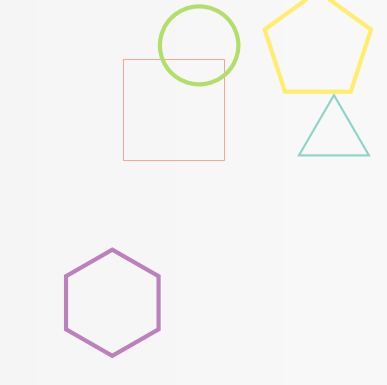[{"shape": "triangle", "thickness": 1.5, "radius": 0.52, "center": [0.862, 0.649]}, {"shape": "square", "thickness": 0.5, "radius": 0.65, "center": [0.448, 0.715]}, {"shape": "circle", "thickness": 3, "radius": 0.51, "center": [0.514, 0.882]}, {"shape": "hexagon", "thickness": 3, "radius": 0.69, "center": [0.29, 0.214]}, {"shape": "pentagon", "thickness": 3, "radius": 0.72, "center": [0.82, 0.879]}]